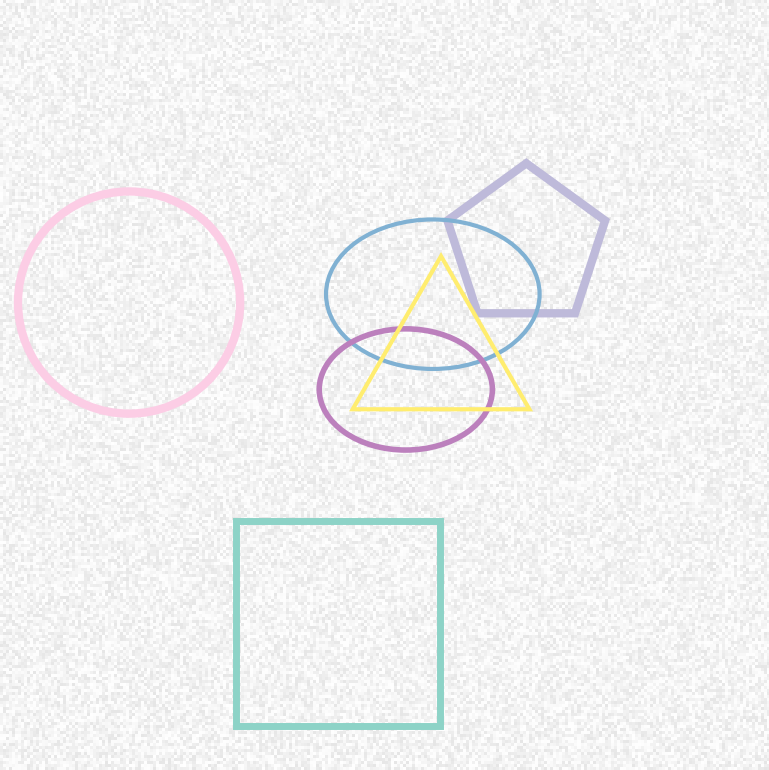[{"shape": "square", "thickness": 2.5, "radius": 0.66, "center": [0.439, 0.19]}, {"shape": "pentagon", "thickness": 3, "radius": 0.54, "center": [0.683, 0.68]}, {"shape": "oval", "thickness": 1.5, "radius": 0.69, "center": [0.562, 0.618]}, {"shape": "circle", "thickness": 3, "radius": 0.72, "center": [0.168, 0.607]}, {"shape": "oval", "thickness": 2, "radius": 0.56, "center": [0.527, 0.494]}, {"shape": "triangle", "thickness": 1.5, "radius": 0.66, "center": [0.573, 0.535]}]